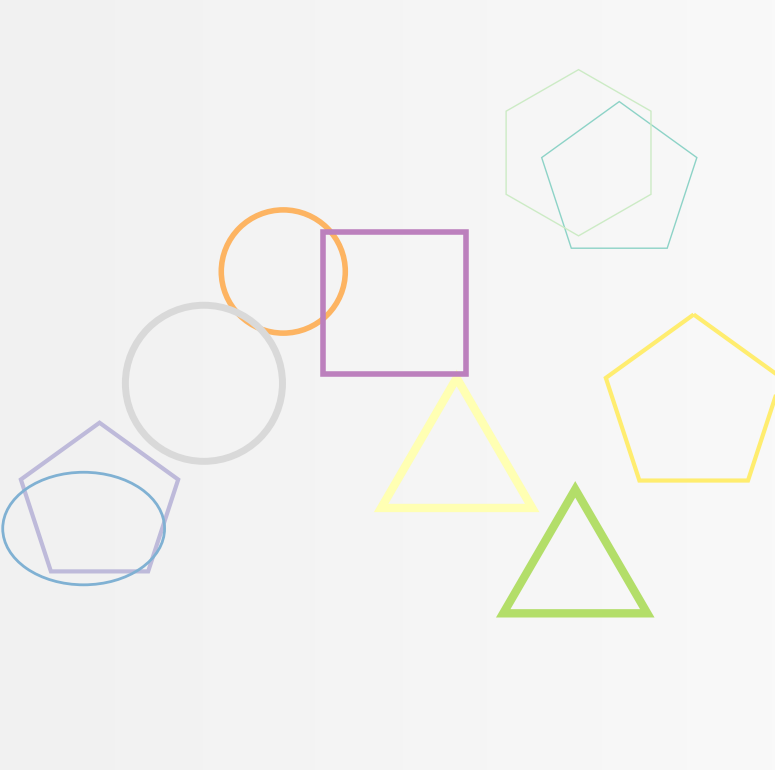[{"shape": "pentagon", "thickness": 0.5, "radius": 0.53, "center": [0.799, 0.763]}, {"shape": "triangle", "thickness": 3, "radius": 0.56, "center": [0.589, 0.397]}, {"shape": "pentagon", "thickness": 1.5, "radius": 0.53, "center": [0.128, 0.344]}, {"shape": "oval", "thickness": 1, "radius": 0.52, "center": [0.108, 0.314]}, {"shape": "circle", "thickness": 2, "radius": 0.4, "center": [0.366, 0.647]}, {"shape": "triangle", "thickness": 3, "radius": 0.54, "center": [0.742, 0.257]}, {"shape": "circle", "thickness": 2.5, "radius": 0.51, "center": [0.263, 0.502]}, {"shape": "square", "thickness": 2, "radius": 0.46, "center": [0.509, 0.607]}, {"shape": "hexagon", "thickness": 0.5, "radius": 0.54, "center": [0.747, 0.802]}, {"shape": "pentagon", "thickness": 1.5, "radius": 0.6, "center": [0.895, 0.472]}]